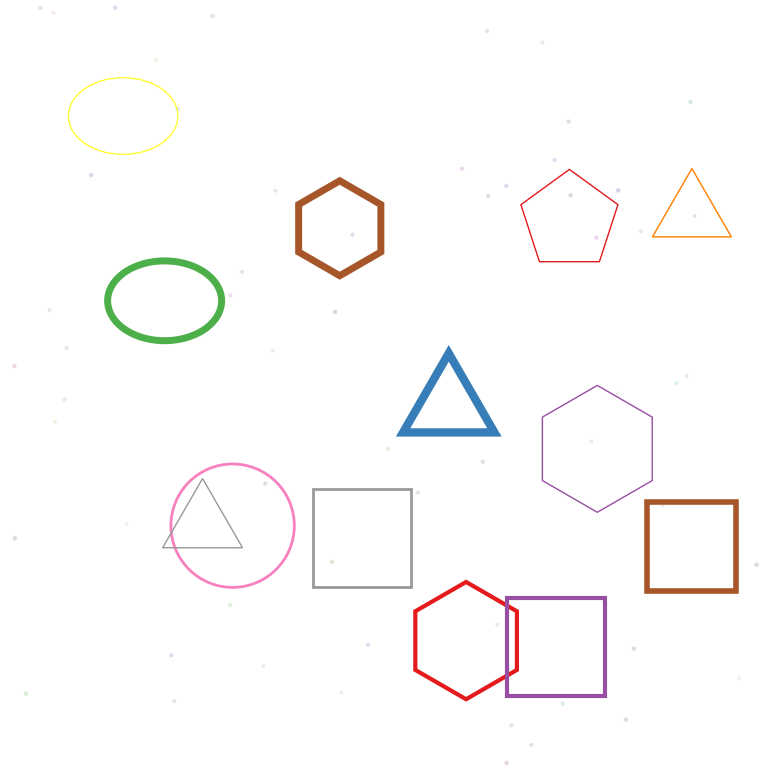[{"shape": "pentagon", "thickness": 0.5, "radius": 0.33, "center": [0.74, 0.714]}, {"shape": "hexagon", "thickness": 1.5, "radius": 0.38, "center": [0.605, 0.168]}, {"shape": "triangle", "thickness": 3, "radius": 0.34, "center": [0.583, 0.473]}, {"shape": "oval", "thickness": 2.5, "radius": 0.37, "center": [0.214, 0.609]}, {"shape": "hexagon", "thickness": 0.5, "radius": 0.41, "center": [0.776, 0.417]}, {"shape": "square", "thickness": 1.5, "radius": 0.32, "center": [0.722, 0.16]}, {"shape": "triangle", "thickness": 0.5, "radius": 0.3, "center": [0.899, 0.722]}, {"shape": "oval", "thickness": 0.5, "radius": 0.36, "center": [0.16, 0.849]}, {"shape": "square", "thickness": 2, "radius": 0.29, "center": [0.898, 0.29]}, {"shape": "hexagon", "thickness": 2.5, "radius": 0.31, "center": [0.441, 0.704]}, {"shape": "circle", "thickness": 1, "radius": 0.4, "center": [0.302, 0.317]}, {"shape": "square", "thickness": 1, "radius": 0.32, "center": [0.47, 0.301]}, {"shape": "triangle", "thickness": 0.5, "radius": 0.3, "center": [0.263, 0.319]}]